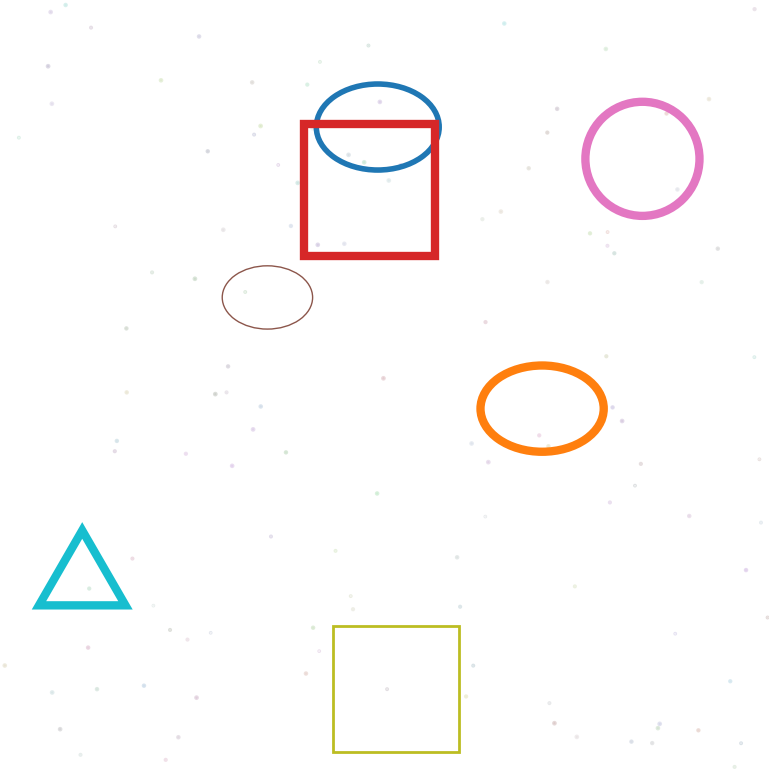[{"shape": "oval", "thickness": 2, "radius": 0.4, "center": [0.491, 0.835]}, {"shape": "oval", "thickness": 3, "radius": 0.4, "center": [0.704, 0.469]}, {"shape": "square", "thickness": 3, "radius": 0.43, "center": [0.48, 0.753]}, {"shape": "oval", "thickness": 0.5, "radius": 0.29, "center": [0.347, 0.614]}, {"shape": "circle", "thickness": 3, "radius": 0.37, "center": [0.834, 0.794]}, {"shape": "square", "thickness": 1, "radius": 0.41, "center": [0.514, 0.105]}, {"shape": "triangle", "thickness": 3, "radius": 0.32, "center": [0.107, 0.246]}]